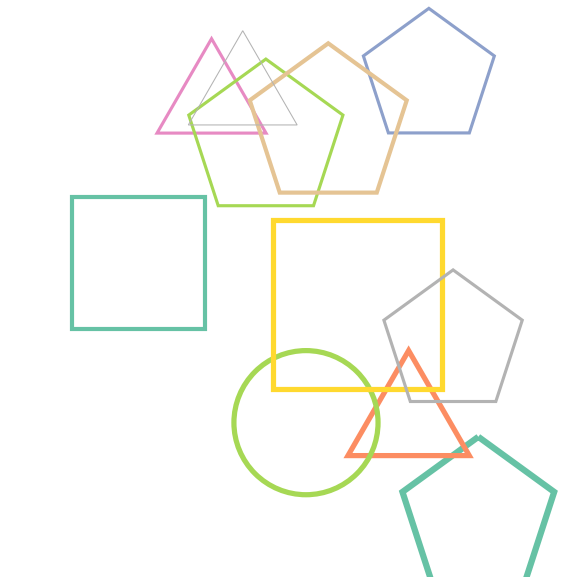[{"shape": "square", "thickness": 2, "radius": 0.57, "center": [0.24, 0.544]}, {"shape": "pentagon", "thickness": 3, "radius": 0.69, "center": [0.828, 0.105]}, {"shape": "triangle", "thickness": 2.5, "radius": 0.61, "center": [0.708, 0.271]}, {"shape": "pentagon", "thickness": 1.5, "radius": 0.6, "center": [0.743, 0.865]}, {"shape": "triangle", "thickness": 1.5, "radius": 0.54, "center": [0.366, 0.823]}, {"shape": "pentagon", "thickness": 1.5, "radius": 0.7, "center": [0.46, 0.756]}, {"shape": "circle", "thickness": 2.5, "radius": 0.62, "center": [0.53, 0.267]}, {"shape": "square", "thickness": 2.5, "radius": 0.73, "center": [0.62, 0.472]}, {"shape": "pentagon", "thickness": 2, "radius": 0.71, "center": [0.568, 0.781]}, {"shape": "pentagon", "thickness": 1.5, "radius": 0.63, "center": [0.785, 0.406]}, {"shape": "triangle", "thickness": 0.5, "radius": 0.54, "center": [0.42, 0.837]}]